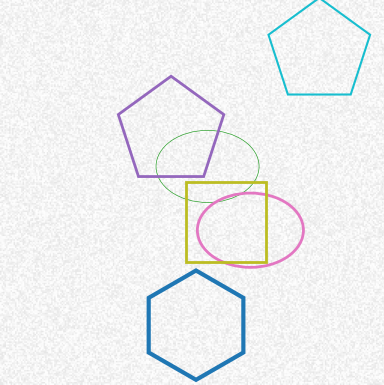[{"shape": "hexagon", "thickness": 3, "radius": 0.71, "center": [0.509, 0.155]}, {"shape": "oval", "thickness": 0.5, "radius": 0.67, "center": [0.539, 0.568]}, {"shape": "pentagon", "thickness": 2, "radius": 0.72, "center": [0.444, 0.658]}, {"shape": "oval", "thickness": 2, "radius": 0.69, "center": [0.65, 0.402]}, {"shape": "square", "thickness": 2, "radius": 0.52, "center": [0.587, 0.424]}, {"shape": "pentagon", "thickness": 1.5, "radius": 0.69, "center": [0.829, 0.867]}]